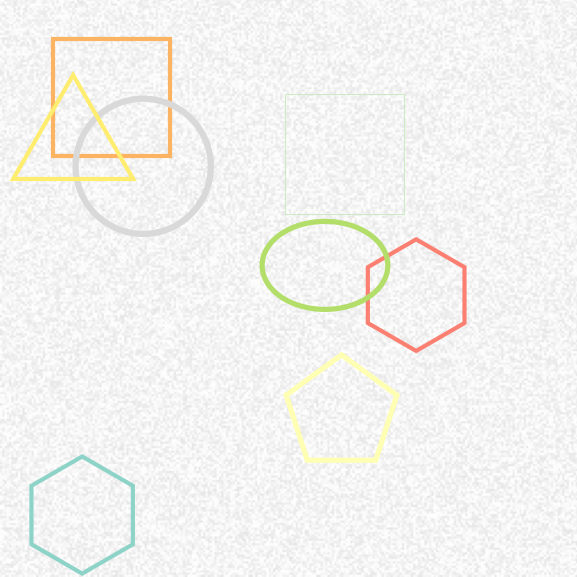[{"shape": "hexagon", "thickness": 2, "radius": 0.51, "center": [0.142, 0.107]}, {"shape": "pentagon", "thickness": 2.5, "radius": 0.5, "center": [0.591, 0.284]}, {"shape": "hexagon", "thickness": 2, "radius": 0.48, "center": [0.721, 0.488]}, {"shape": "square", "thickness": 2, "radius": 0.51, "center": [0.192, 0.83]}, {"shape": "oval", "thickness": 2.5, "radius": 0.54, "center": [0.563, 0.54]}, {"shape": "circle", "thickness": 3, "radius": 0.59, "center": [0.248, 0.711]}, {"shape": "square", "thickness": 0.5, "radius": 0.52, "center": [0.596, 0.732]}, {"shape": "triangle", "thickness": 2, "radius": 0.6, "center": [0.127, 0.749]}]